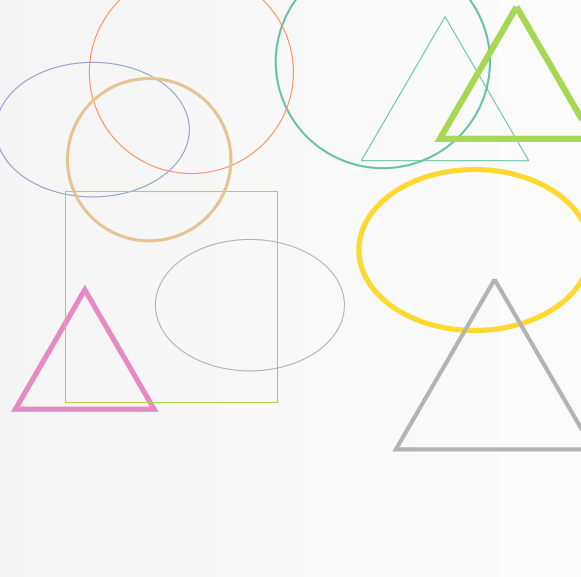[{"shape": "circle", "thickness": 1, "radius": 0.92, "center": [0.659, 0.892]}, {"shape": "triangle", "thickness": 0.5, "radius": 0.83, "center": [0.766, 0.804]}, {"shape": "circle", "thickness": 0.5, "radius": 0.88, "center": [0.329, 0.874]}, {"shape": "oval", "thickness": 0.5, "radius": 0.83, "center": [0.159, 0.775]}, {"shape": "triangle", "thickness": 2.5, "radius": 0.69, "center": [0.146, 0.359]}, {"shape": "triangle", "thickness": 3, "radius": 0.76, "center": [0.889, 0.835]}, {"shape": "square", "thickness": 0.5, "radius": 0.91, "center": [0.294, 0.486]}, {"shape": "oval", "thickness": 2.5, "radius": 1.0, "center": [0.816, 0.566]}, {"shape": "circle", "thickness": 1.5, "radius": 0.7, "center": [0.257, 0.723]}, {"shape": "triangle", "thickness": 2, "radius": 0.98, "center": [0.851, 0.319]}, {"shape": "oval", "thickness": 0.5, "radius": 0.81, "center": [0.43, 0.471]}]